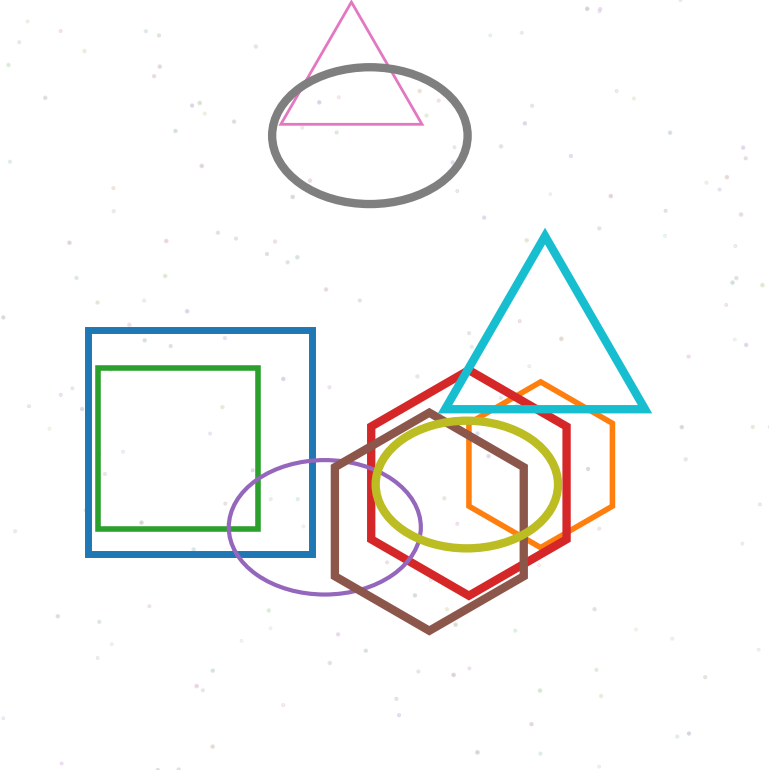[{"shape": "square", "thickness": 2.5, "radius": 0.73, "center": [0.26, 0.426]}, {"shape": "hexagon", "thickness": 2, "radius": 0.54, "center": [0.702, 0.396]}, {"shape": "square", "thickness": 2, "radius": 0.52, "center": [0.231, 0.418]}, {"shape": "hexagon", "thickness": 3, "radius": 0.73, "center": [0.609, 0.373]}, {"shape": "oval", "thickness": 1.5, "radius": 0.62, "center": [0.422, 0.315]}, {"shape": "hexagon", "thickness": 3, "radius": 0.71, "center": [0.558, 0.322]}, {"shape": "triangle", "thickness": 1, "radius": 0.53, "center": [0.456, 0.891]}, {"shape": "oval", "thickness": 3, "radius": 0.63, "center": [0.48, 0.824]}, {"shape": "oval", "thickness": 3, "radius": 0.59, "center": [0.606, 0.371]}, {"shape": "triangle", "thickness": 3, "radius": 0.75, "center": [0.708, 0.544]}]